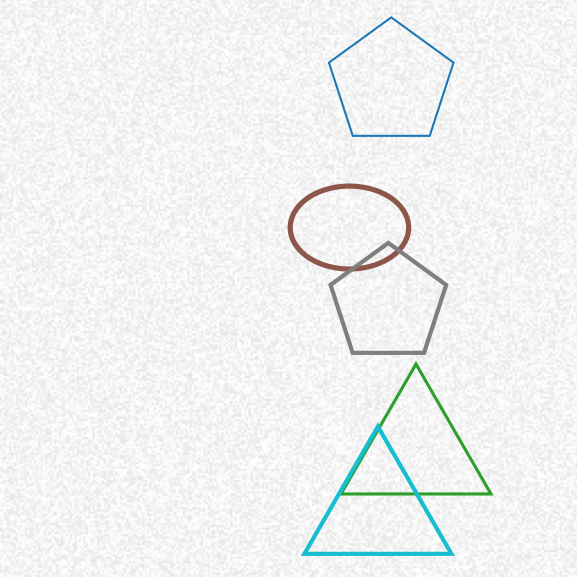[{"shape": "pentagon", "thickness": 1, "radius": 0.57, "center": [0.677, 0.856]}, {"shape": "triangle", "thickness": 1.5, "radius": 0.75, "center": [0.72, 0.219]}, {"shape": "oval", "thickness": 2.5, "radius": 0.51, "center": [0.605, 0.605]}, {"shape": "pentagon", "thickness": 2, "radius": 0.53, "center": [0.672, 0.473]}, {"shape": "triangle", "thickness": 2, "radius": 0.74, "center": [0.654, 0.114]}]